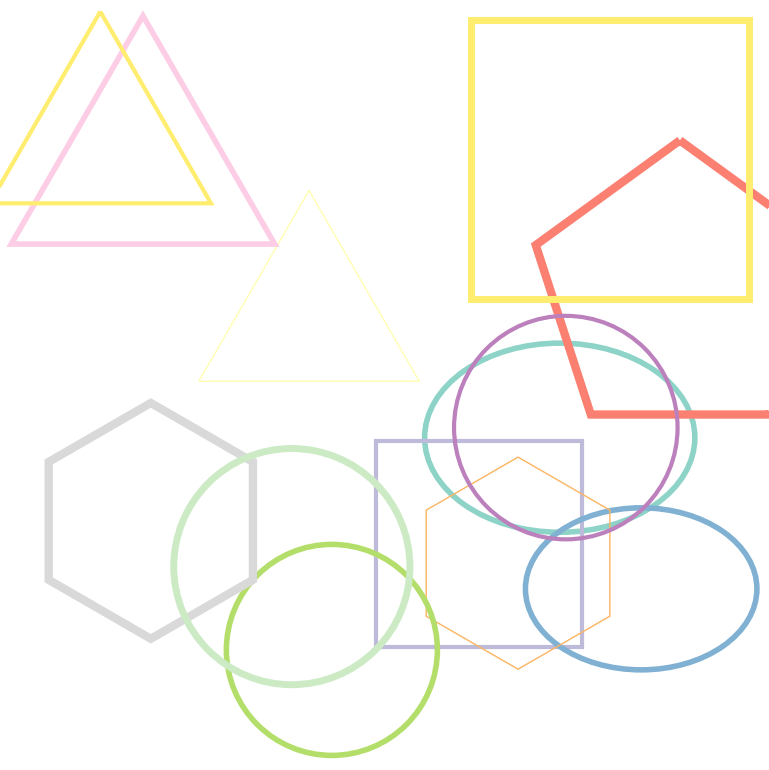[{"shape": "oval", "thickness": 2, "radius": 0.88, "center": [0.727, 0.432]}, {"shape": "triangle", "thickness": 0.5, "radius": 0.83, "center": [0.401, 0.587]}, {"shape": "square", "thickness": 1.5, "radius": 0.67, "center": [0.622, 0.294]}, {"shape": "pentagon", "thickness": 3, "radius": 0.98, "center": [0.883, 0.621]}, {"shape": "oval", "thickness": 2, "radius": 0.75, "center": [0.833, 0.235]}, {"shape": "hexagon", "thickness": 0.5, "radius": 0.69, "center": [0.673, 0.269]}, {"shape": "circle", "thickness": 2, "radius": 0.69, "center": [0.431, 0.156]}, {"shape": "triangle", "thickness": 2, "radius": 0.99, "center": [0.186, 0.782]}, {"shape": "hexagon", "thickness": 3, "radius": 0.77, "center": [0.196, 0.324]}, {"shape": "circle", "thickness": 1.5, "radius": 0.73, "center": [0.735, 0.445]}, {"shape": "circle", "thickness": 2.5, "radius": 0.77, "center": [0.379, 0.264]}, {"shape": "triangle", "thickness": 1.5, "radius": 0.83, "center": [0.13, 0.819]}, {"shape": "square", "thickness": 2.5, "radius": 0.9, "center": [0.792, 0.793]}]